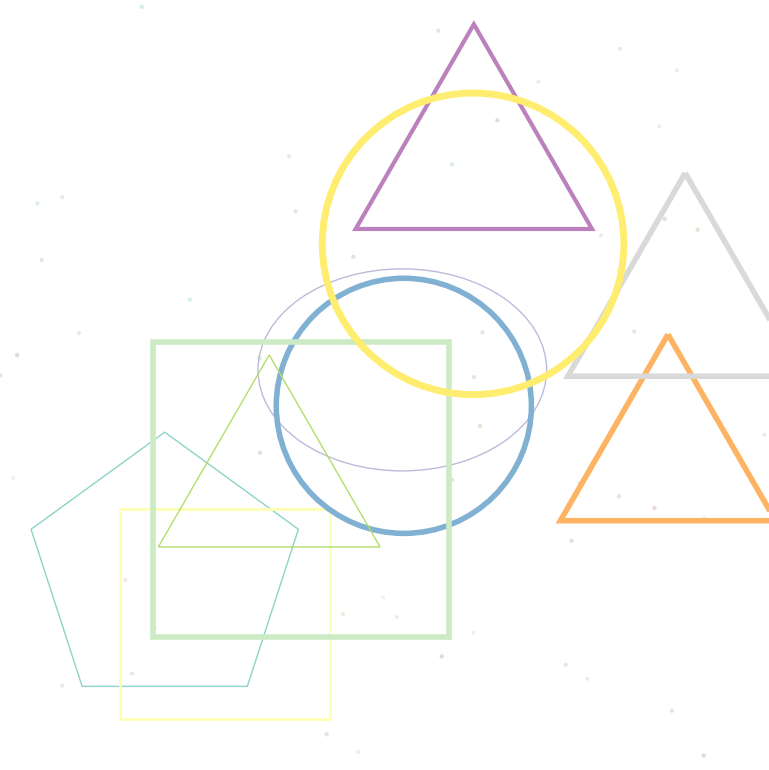[{"shape": "pentagon", "thickness": 0.5, "radius": 0.91, "center": [0.214, 0.256]}, {"shape": "square", "thickness": 1, "radius": 0.68, "center": [0.292, 0.202]}, {"shape": "oval", "thickness": 0.5, "radius": 0.94, "center": [0.522, 0.52]}, {"shape": "circle", "thickness": 2, "radius": 0.83, "center": [0.524, 0.473]}, {"shape": "triangle", "thickness": 2, "radius": 0.81, "center": [0.867, 0.404]}, {"shape": "triangle", "thickness": 0.5, "radius": 0.83, "center": [0.35, 0.373]}, {"shape": "triangle", "thickness": 2, "radius": 0.88, "center": [0.89, 0.599]}, {"shape": "triangle", "thickness": 1.5, "radius": 0.89, "center": [0.615, 0.791]}, {"shape": "square", "thickness": 2, "radius": 0.96, "center": [0.391, 0.364]}, {"shape": "circle", "thickness": 2.5, "radius": 0.98, "center": [0.614, 0.683]}]